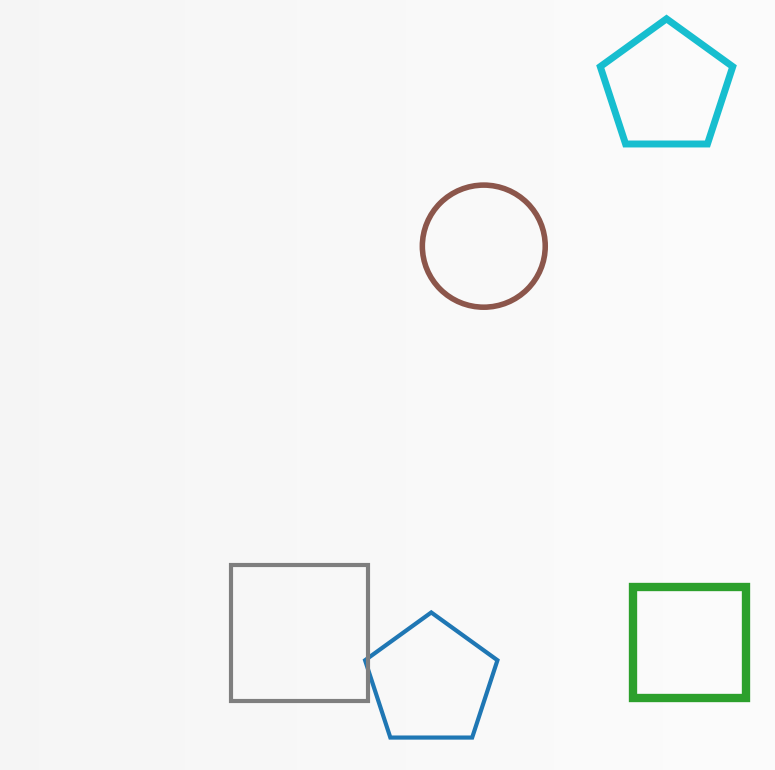[{"shape": "pentagon", "thickness": 1.5, "radius": 0.45, "center": [0.556, 0.115]}, {"shape": "square", "thickness": 3, "radius": 0.36, "center": [0.89, 0.166]}, {"shape": "circle", "thickness": 2, "radius": 0.4, "center": [0.624, 0.68]}, {"shape": "square", "thickness": 1.5, "radius": 0.44, "center": [0.387, 0.178]}, {"shape": "pentagon", "thickness": 2.5, "radius": 0.45, "center": [0.86, 0.886]}]